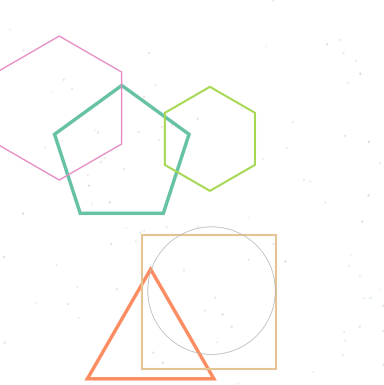[{"shape": "pentagon", "thickness": 2.5, "radius": 0.92, "center": [0.316, 0.594]}, {"shape": "triangle", "thickness": 2.5, "radius": 0.95, "center": [0.391, 0.111]}, {"shape": "hexagon", "thickness": 1, "radius": 0.93, "center": [0.154, 0.719]}, {"shape": "hexagon", "thickness": 1.5, "radius": 0.68, "center": [0.545, 0.639]}, {"shape": "square", "thickness": 1.5, "radius": 0.87, "center": [0.543, 0.216]}, {"shape": "circle", "thickness": 0.5, "radius": 0.83, "center": [0.549, 0.245]}]